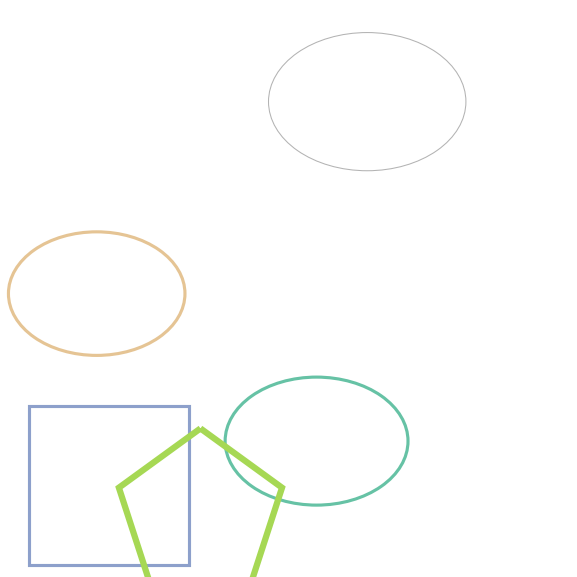[{"shape": "oval", "thickness": 1.5, "radius": 0.79, "center": [0.548, 0.235]}, {"shape": "square", "thickness": 1.5, "radius": 0.69, "center": [0.189, 0.158]}, {"shape": "pentagon", "thickness": 3, "radius": 0.74, "center": [0.347, 0.109]}, {"shape": "oval", "thickness": 1.5, "radius": 0.76, "center": [0.167, 0.491]}, {"shape": "oval", "thickness": 0.5, "radius": 0.85, "center": [0.636, 0.823]}]